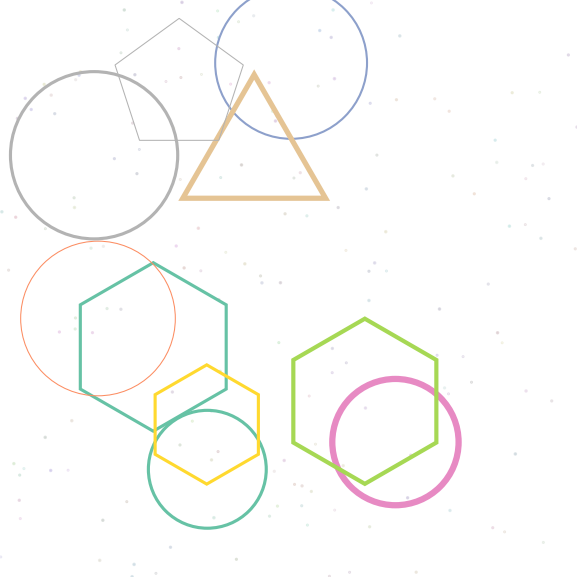[{"shape": "circle", "thickness": 1.5, "radius": 0.51, "center": [0.359, 0.187]}, {"shape": "hexagon", "thickness": 1.5, "radius": 0.73, "center": [0.265, 0.398]}, {"shape": "circle", "thickness": 0.5, "radius": 0.67, "center": [0.17, 0.448]}, {"shape": "circle", "thickness": 1, "radius": 0.66, "center": [0.504, 0.89]}, {"shape": "circle", "thickness": 3, "radius": 0.55, "center": [0.685, 0.234]}, {"shape": "hexagon", "thickness": 2, "radius": 0.71, "center": [0.632, 0.304]}, {"shape": "hexagon", "thickness": 1.5, "radius": 0.52, "center": [0.358, 0.264]}, {"shape": "triangle", "thickness": 2.5, "radius": 0.71, "center": [0.44, 0.727]}, {"shape": "circle", "thickness": 1.5, "radius": 0.72, "center": [0.163, 0.73]}, {"shape": "pentagon", "thickness": 0.5, "radius": 0.58, "center": [0.31, 0.851]}]